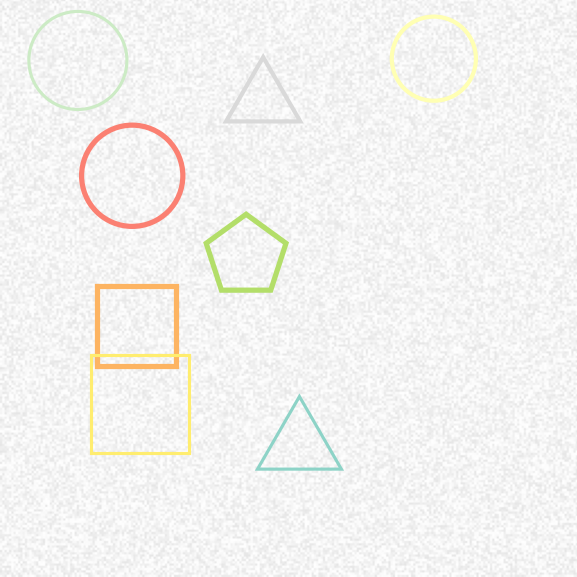[{"shape": "triangle", "thickness": 1.5, "radius": 0.42, "center": [0.519, 0.229]}, {"shape": "circle", "thickness": 2, "radius": 0.36, "center": [0.751, 0.898]}, {"shape": "circle", "thickness": 2.5, "radius": 0.44, "center": [0.229, 0.695]}, {"shape": "square", "thickness": 2.5, "radius": 0.34, "center": [0.237, 0.435]}, {"shape": "pentagon", "thickness": 2.5, "radius": 0.36, "center": [0.426, 0.555]}, {"shape": "triangle", "thickness": 2, "radius": 0.37, "center": [0.456, 0.826]}, {"shape": "circle", "thickness": 1.5, "radius": 0.42, "center": [0.135, 0.894]}, {"shape": "square", "thickness": 1.5, "radius": 0.42, "center": [0.243, 0.3]}]